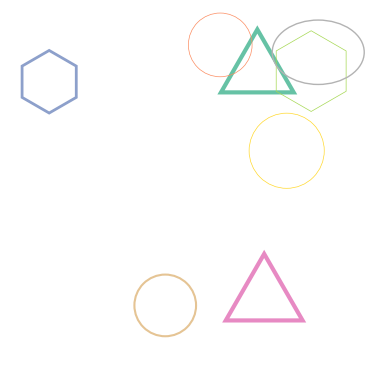[{"shape": "triangle", "thickness": 3, "radius": 0.54, "center": [0.668, 0.815]}, {"shape": "circle", "thickness": 0.5, "radius": 0.41, "center": [0.572, 0.883]}, {"shape": "hexagon", "thickness": 2, "radius": 0.41, "center": [0.128, 0.788]}, {"shape": "triangle", "thickness": 3, "radius": 0.58, "center": [0.686, 0.225]}, {"shape": "hexagon", "thickness": 0.5, "radius": 0.52, "center": [0.808, 0.815]}, {"shape": "circle", "thickness": 0.5, "radius": 0.49, "center": [0.745, 0.608]}, {"shape": "circle", "thickness": 1.5, "radius": 0.4, "center": [0.429, 0.207]}, {"shape": "oval", "thickness": 1, "radius": 0.6, "center": [0.827, 0.864]}]